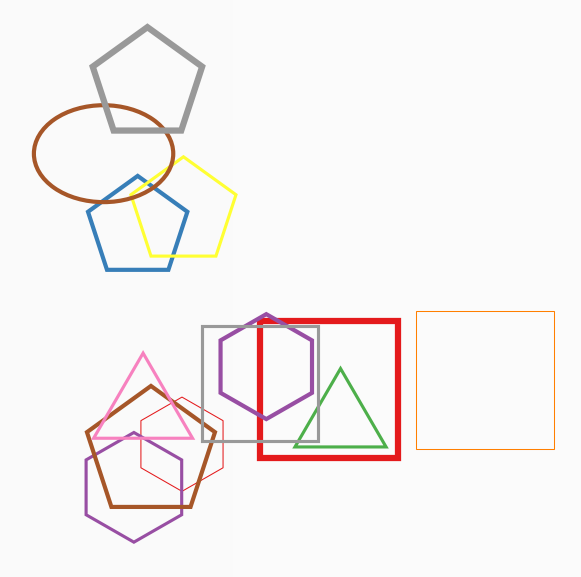[{"shape": "hexagon", "thickness": 0.5, "radius": 0.41, "center": [0.313, 0.23]}, {"shape": "square", "thickness": 3, "radius": 0.59, "center": [0.566, 0.325]}, {"shape": "pentagon", "thickness": 2, "radius": 0.45, "center": [0.237, 0.605]}, {"shape": "triangle", "thickness": 1.5, "radius": 0.45, "center": [0.586, 0.27]}, {"shape": "hexagon", "thickness": 2, "radius": 0.45, "center": [0.458, 0.364]}, {"shape": "hexagon", "thickness": 1.5, "radius": 0.47, "center": [0.23, 0.155]}, {"shape": "square", "thickness": 0.5, "radius": 0.59, "center": [0.835, 0.341]}, {"shape": "pentagon", "thickness": 1.5, "radius": 0.48, "center": [0.316, 0.633]}, {"shape": "oval", "thickness": 2, "radius": 0.6, "center": [0.178, 0.733]}, {"shape": "pentagon", "thickness": 2, "radius": 0.58, "center": [0.26, 0.215]}, {"shape": "triangle", "thickness": 1.5, "radius": 0.49, "center": [0.246, 0.289]}, {"shape": "pentagon", "thickness": 3, "radius": 0.49, "center": [0.254, 0.853]}, {"shape": "square", "thickness": 1.5, "radius": 0.5, "center": [0.447, 0.336]}]